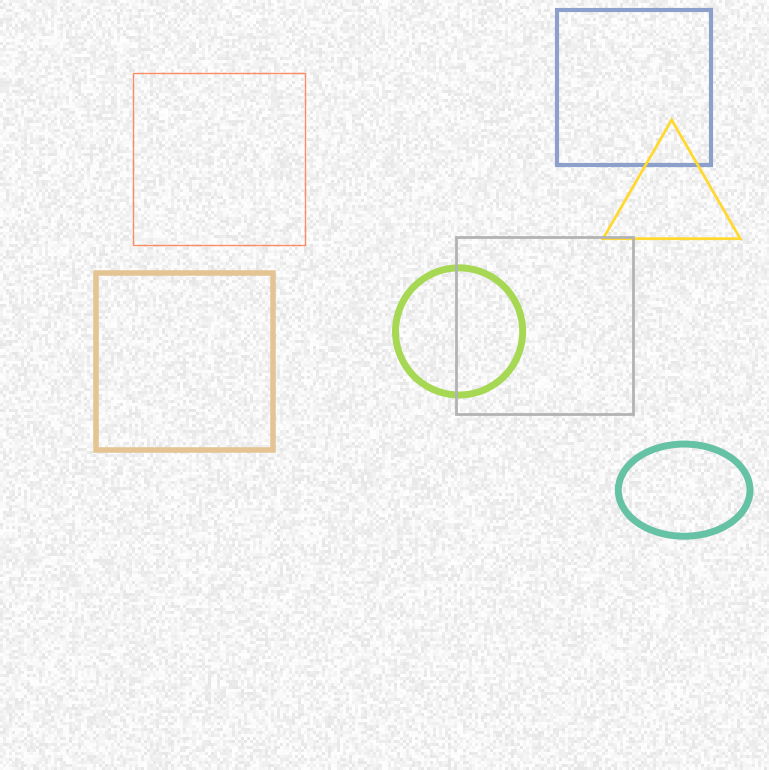[{"shape": "oval", "thickness": 2.5, "radius": 0.43, "center": [0.889, 0.363]}, {"shape": "square", "thickness": 0.5, "radius": 0.56, "center": [0.284, 0.794]}, {"shape": "square", "thickness": 1.5, "radius": 0.5, "center": [0.823, 0.886]}, {"shape": "circle", "thickness": 2.5, "radius": 0.41, "center": [0.596, 0.57]}, {"shape": "triangle", "thickness": 1, "radius": 0.51, "center": [0.872, 0.741]}, {"shape": "square", "thickness": 2, "radius": 0.57, "center": [0.239, 0.531]}, {"shape": "square", "thickness": 1, "radius": 0.58, "center": [0.707, 0.577]}]